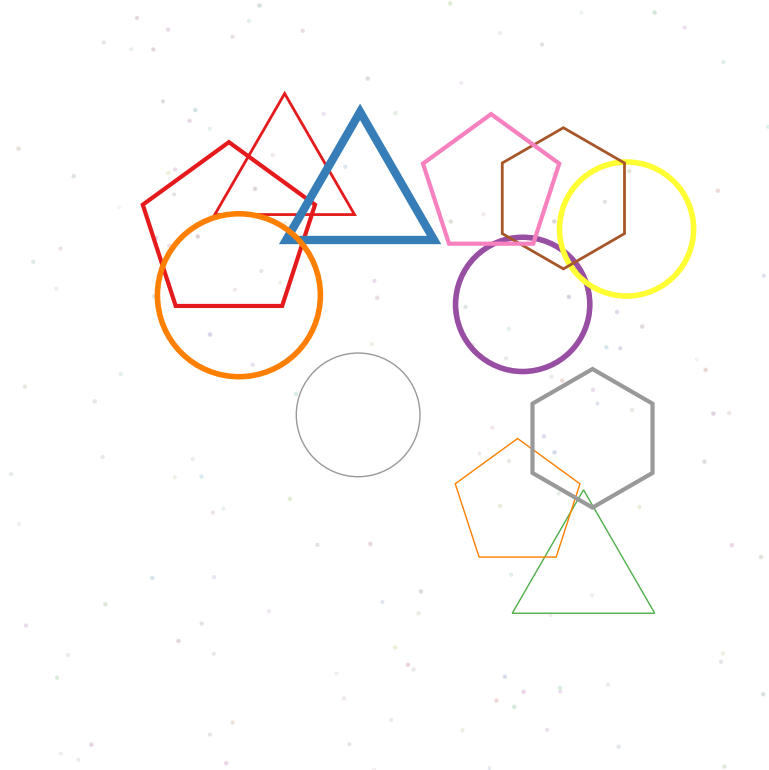[{"shape": "pentagon", "thickness": 1.5, "radius": 0.59, "center": [0.297, 0.698]}, {"shape": "triangle", "thickness": 1, "radius": 0.52, "center": [0.37, 0.774]}, {"shape": "triangle", "thickness": 3, "radius": 0.55, "center": [0.468, 0.744]}, {"shape": "triangle", "thickness": 0.5, "radius": 0.53, "center": [0.758, 0.257]}, {"shape": "circle", "thickness": 2, "radius": 0.44, "center": [0.679, 0.605]}, {"shape": "pentagon", "thickness": 0.5, "radius": 0.43, "center": [0.672, 0.345]}, {"shape": "circle", "thickness": 2, "radius": 0.53, "center": [0.31, 0.617]}, {"shape": "circle", "thickness": 2, "radius": 0.44, "center": [0.814, 0.703]}, {"shape": "hexagon", "thickness": 1, "radius": 0.46, "center": [0.732, 0.742]}, {"shape": "pentagon", "thickness": 1.5, "radius": 0.47, "center": [0.638, 0.759]}, {"shape": "circle", "thickness": 0.5, "radius": 0.4, "center": [0.465, 0.461]}, {"shape": "hexagon", "thickness": 1.5, "radius": 0.45, "center": [0.769, 0.431]}]